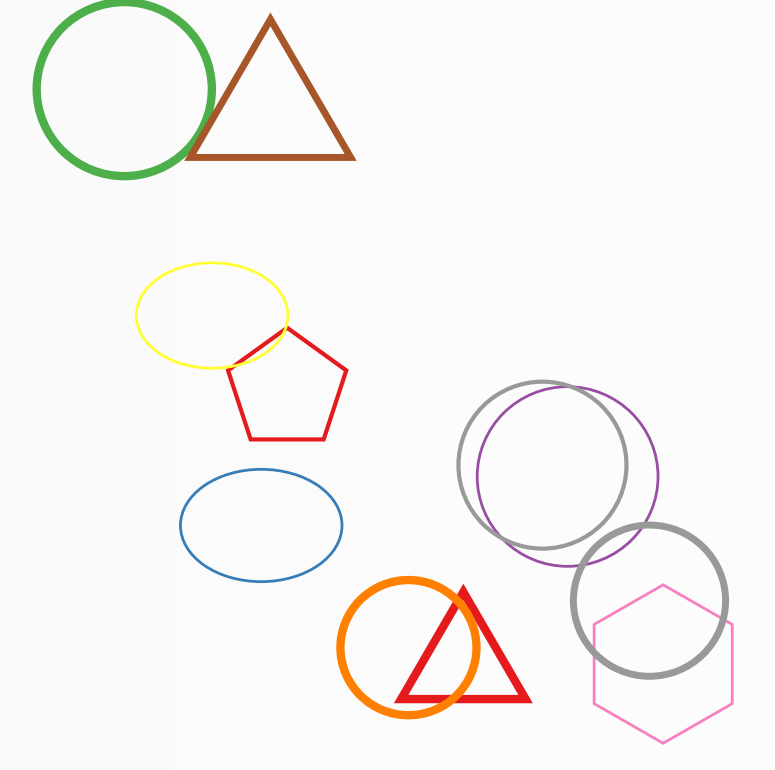[{"shape": "triangle", "thickness": 3, "radius": 0.46, "center": [0.598, 0.138]}, {"shape": "pentagon", "thickness": 1.5, "radius": 0.4, "center": [0.371, 0.494]}, {"shape": "oval", "thickness": 1, "radius": 0.52, "center": [0.337, 0.318]}, {"shape": "circle", "thickness": 3, "radius": 0.57, "center": [0.16, 0.884]}, {"shape": "circle", "thickness": 1, "radius": 0.58, "center": [0.732, 0.381]}, {"shape": "circle", "thickness": 3, "radius": 0.44, "center": [0.527, 0.159]}, {"shape": "oval", "thickness": 1, "radius": 0.49, "center": [0.274, 0.59]}, {"shape": "triangle", "thickness": 2.5, "radius": 0.6, "center": [0.349, 0.855]}, {"shape": "hexagon", "thickness": 1, "radius": 0.51, "center": [0.856, 0.138]}, {"shape": "circle", "thickness": 1.5, "radius": 0.54, "center": [0.7, 0.396]}, {"shape": "circle", "thickness": 2.5, "radius": 0.49, "center": [0.838, 0.22]}]